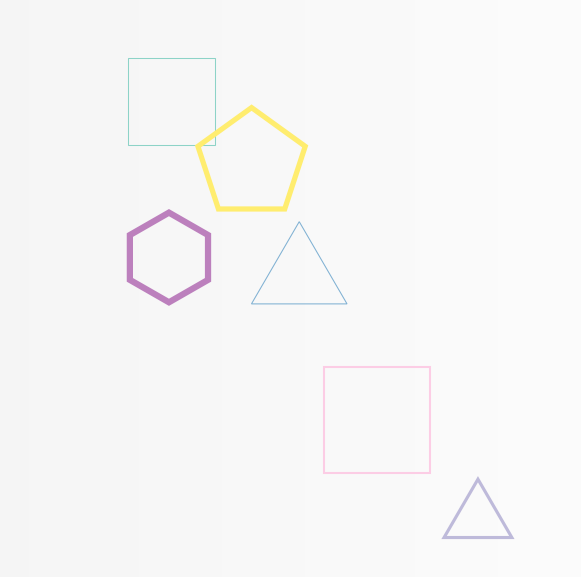[{"shape": "square", "thickness": 0.5, "radius": 0.38, "center": [0.295, 0.824]}, {"shape": "triangle", "thickness": 1.5, "radius": 0.34, "center": [0.822, 0.102]}, {"shape": "triangle", "thickness": 0.5, "radius": 0.47, "center": [0.515, 0.52]}, {"shape": "square", "thickness": 1, "radius": 0.46, "center": [0.648, 0.271]}, {"shape": "hexagon", "thickness": 3, "radius": 0.39, "center": [0.291, 0.553]}, {"shape": "pentagon", "thickness": 2.5, "radius": 0.49, "center": [0.433, 0.716]}]